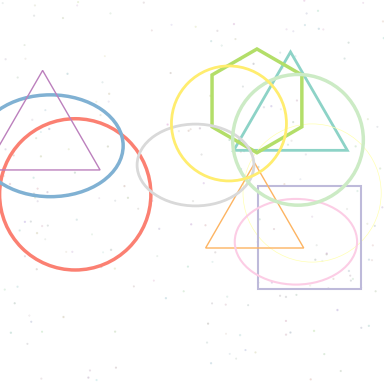[{"shape": "triangle", "thickness": 2, "radius": 0.85, "center": [0.755, 0.695]}, {"shape": "circle", "thickness": 0.5, "radius": 0.9, "center": [0.811, 0.499]}, {"shape": "square", "thickness": 1.5, "radius": 0.67, "center": [0.804, 0.382]}, {"shape": "circle", "thickness": 2.5, "radius": 0.98, "center": [0.195, 0.495]}, {"shape": "oval", "thickness": 2.5, "radius": 0.94, "center": [0.131, 0.621]}, {"shape": "triangle", "thickness": 1, "radius": 0.74, "center": [0.661, 0.429]}, {"shape": "hexagon", "thickness": 2.5, "radius": 0.67, "center": [0.667, 0.738]}, {"shape": "oval", "thickness": 1.5, "radius": 0.79, "center": [0.769, 0.372]}, {"shape": "oval", "thickness": 2, "radius": 0.76, "center": [0.508, 0.571]}, {"shape": "triangle", "thickness": 1, "radius": 0.86, "center": [0.111, 0.645]}, {"shape": "circle", "thickness": 2.5, "radius": 0.85, "center": [0.774, 0.637]}, {"shape": "circle", "thickness": 2, "radius": 0.75, "center": [0.595, 0.679]}]